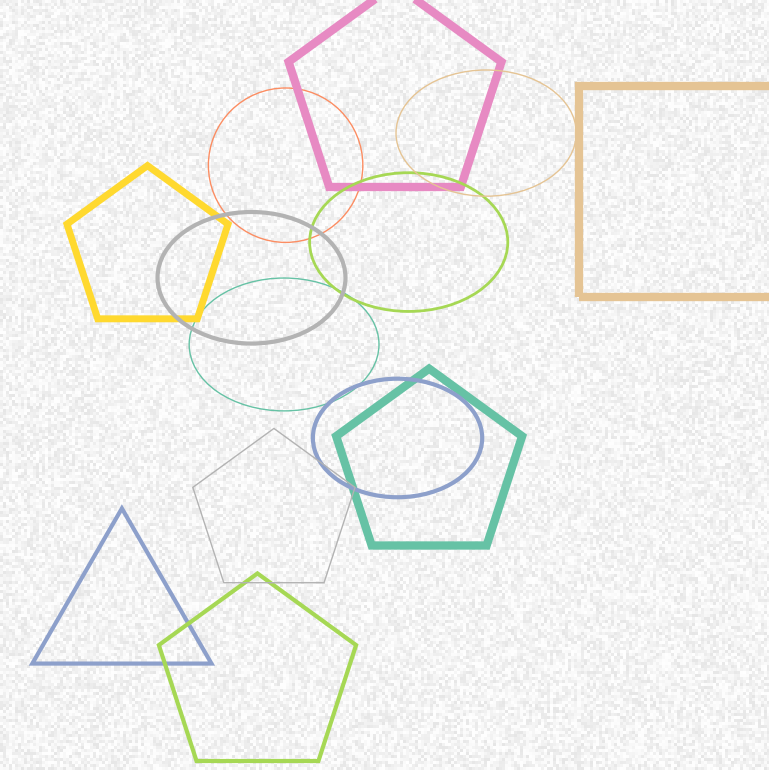[{"shape": "oval", "thickness": 0.5, "radius": 0.62, "center": [0.369, 0.553]}, {"shape": "pentagon", "thickness": 3, "radius": 0.63, "center": [0.557, 0.394]}, {"shape": "circle", "thickness": 0.5, "radius": 0.5, "center": [0.371, 0.785]}, {"shape": "triangle", "thickness": 1.5, "radius": 0.67, "center": [0.158, 0.205]}, {"shape": "oval", "thickness": 1.5, "radius": 0.55, "center": [0.516, 0.431]}, {"shape": "pentagon", "thickness": 3, "radius": 0.73, "center": [0.513, 0.875]}, {"shape": "pentagon", "thickness": 1.5, "radius": 0.67, "center": [0.334, 0.121]}, {"shape": "oval", "thickness": 1, "radius": 0.64, "center": [0.531, 0.686]}, {"shape": "pentagon", "thickness": 2.5, "radius": 0.55, "center": [0.192, 0.675]}, {"shape": "oval", "thickness": 0.5, "radius": 0.59, "center": [0.631, 0.827]}, {"shape": "square", "thickness": 3, "radius": 0.69, "center": [0.89, 0.751]}, {"shape": "pentagon", "thickness": 0.5, "radius": 0.55, "center": [0.356, 0.333]}, {"shape": "oval", "thickness": 1.5, "radius": 0.61, "center": [0.327, 0.639]}]